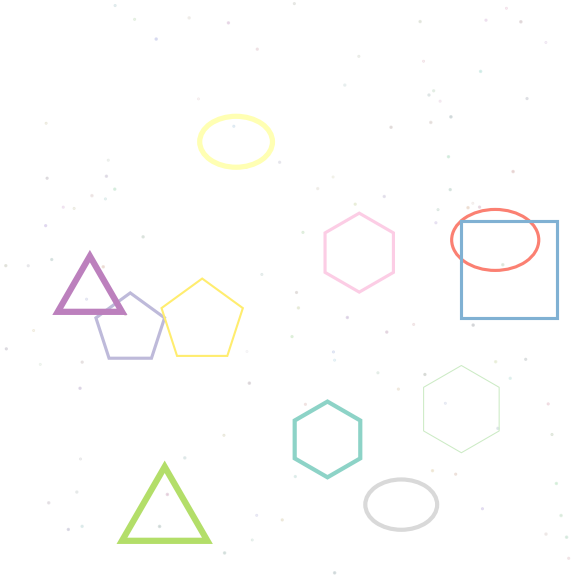[{"shape": "hexagon", "thickness": 2, "radius": 0.33, "center": [0.567, 0.238]}, {"shape": "oval", "thickness": 2.5, "radius": 0.32, "center": [0.409, 0.754]}, {"shape": "pentagon", "thickness": 1.5, "radius": 0.31, "center": [0.226, 0.429]}, {"shape": "oval", "thickness": 1.5, "radius": 0.38, "center": [0.858, 0.584]}, {"shape": "square", "thickness": 1.5, "radius": 0.42, "center": [0.881, 0.532]}, {"shape": "triangle", "thickness": 3, "radius": 0.43, "center": [0.285, 0.105]}, {"shape": "hexagon", "thickness": 1.5, "radius": 0.34, "center": [0.622, 0.562]}, {"shape": "oval", "thickness": 2, "radius": 0.31, "center": [0.695, 0.125]}, {"shape": "triangle", "thickness": 3, "radius": 0.32, "center": [0.156, 0.491]}, {"shape": "hexagon", "thickness": 0.5, "radius": 0.38, "center": [0.799, 0.291]}, {"shape": "pentagon", "thickness": 1, "radius": 0.37, "center": [0.35, 0.443]}]